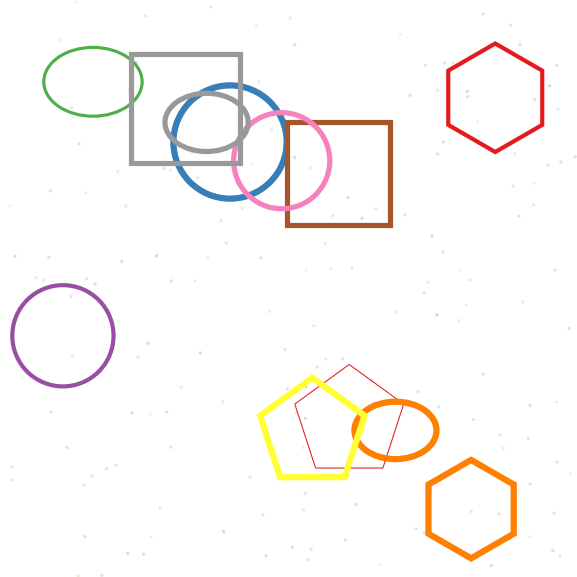[{"shape": "hexagon", "thickness": 2, "radius": 0.47, "center": [0.858, 0.83]}, {"shape": "pentagon", "thickness": 0.5, "radius": 0.5, "center": [0.605, 0.269]}, {"shape": "circle", "thickness": 3, "radius": 0.49, "center": [0.398, 0.753]}, {"shape": "oval", "thickness": 1.5, "radius": 0.43, "center": [0.161, 0.858]}, {"shape": "circle", "thickness": 2, "radius": 0.44, "center": [0.109, 0.418]}, {"shape": "oval", "thickness": 3, "radius": 0.36, "center": [0.685, 0.254]}, {"shape": "hexagon", "thickness": 3, "radius": 0.43, "center": [0.816, 0.117]}, {"shape": "pentagon", "thickness": 3, "radius": 0.48, "center": [0.541, 0.25]}, {"shape": "square", "thickness": 2.5, "radius": 0.45, "center": [0.586, 0.698]}, {"shape": "circle", "thickness": 2.5, "radius": 0.42, "center": [0.488, 0.721]}, {"shape": "oval", "thickness": 2.5, "radius": 0.36, "center": [0.358, 0.787]}, {"shape": "square", "thickness": 2.5, "radius": 0.47, "center": [0.321, 0.81]}]